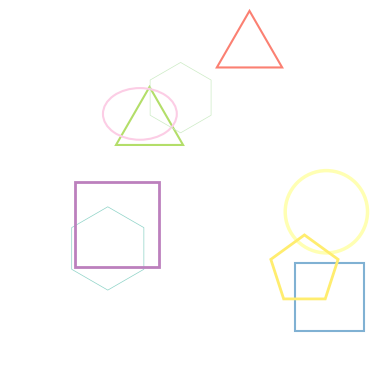[{"shape": "hexagon", "thickness": 0.5, "radius": 0.54, "center": [0.28, 0.355]}, {"shape": "circle", "thickness": 2.5, "radius": 0.53, "center": [0.848, 0.45]}, {"shape": "triangle", "thickness": 1.5, "radius": 0.49, "center": [0.648, 0.874]}, {"shape": "square", "thickness": 1.5, "radius": 0.45, "center": [0.856, 0.229]}, {"shape": "triangle", "thickness": 1.5, "radius": 0.5, "center": [0.388, 0.674]}, {"shape": "oval", "thickness": 1.5, "radius": 0.48, "center": [0.363, 0.704]}, {"shape": "square", "thickness": 2, "radius": 0.55, "center": [0.304, 0.417]}, {"shape": "hexagon", "thickness": 0.5, "radius": 0.46, "center": [0.469, 0.746]}, {"shape": "pentagon", "thickness": 2, "radius": 0.46, "center": [0.791, 0.298]}]